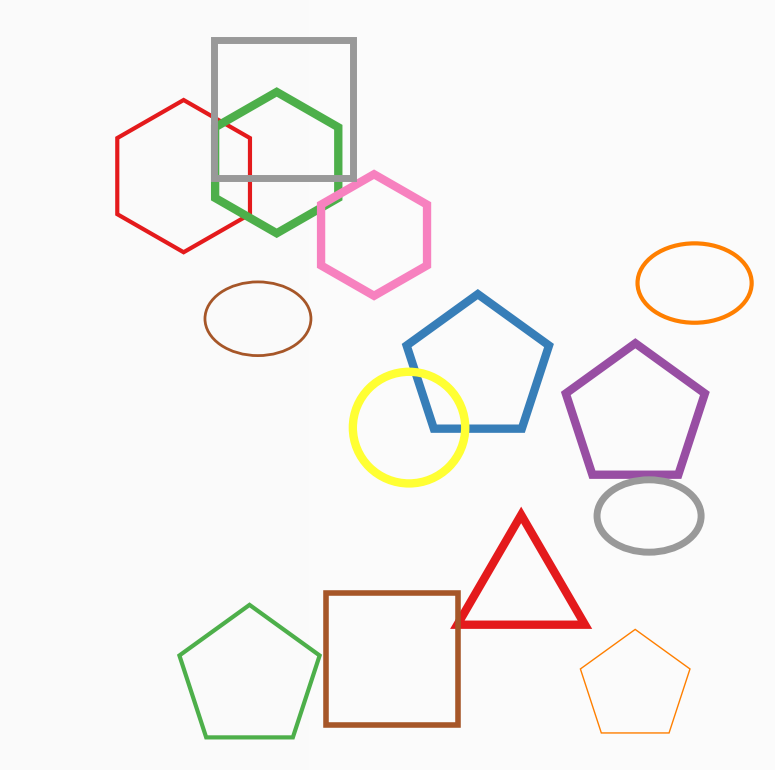[{"shape": "hexagon", "thickness": 1.5, "radius": 0.49, "center": [0.237, 0.771]}, {"shape": "triangle", "thickness": 3, "radius": 0.48, "center": [0.672, 0.236]}, {"shape": "pentagon", "thickness": 3, "radius": 0.48, "center": [0.617, 0.521]}, {"shape": "pentagon", "thickness": 1.5, "radius": 0.48, "center": [0.322, 0.119]}, {"shape": "hexagon", "thickness": 3, "radius": 0.46, "center": [0.357, 0.789]}, {"shape": "pentagon", "thickness": 3, "radius": 0.47, "center": [0.82, 0.46]}, {"shape": "oval", "thickness": 1.5, "radius": 0.37, "center": [0.896, 0.632]}, {"shape": "pentagon", "thickness": 0.5, "radius": 0.37, "center": [0.82, 0.108]}, {"shape": "circle", "thickness": 3, "radius": 0.36, "center": [0.528, 0.445]}, {"shape": "square", "thickness": 2, "radius": 0.43, "center": [0.506, 0.144]}, {"shape": "oval", "thickness": 1, "radius": 0.34, "center": [0.333, 0.586]}, {"shape": "hexagon", "thickness": 3, "radius": 0.39, "center": [0.483, 0.695]}, {"shape": "oval", "thickness": 2.5, "radius": 0.34, "center": [0.838, 0.33]}, {"shape": "square", "thickness": 2.5, "radius": 0.45, "center": [0.366, 0.858]}]